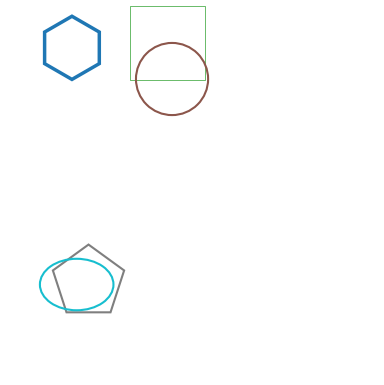[{"shape": "hexagon", "thickness": 2.5, "radius": 0.41, "center": [0.187, 0.876]}, {"shape": "square", "thickness": 0.5, "radius": 0.48, "center": [0.435, 0.888]}, {"shape": "circle", "thickness": 1.5, "radius": 0.47, "center": [0.447, 0.795]}, {"shape": "pentagon", "thickness": 1.5, "radius": 0.49, "center": [0.23, 0.267]}, {"shape": "oval", "thickness": 1.5, "radius": 0.48, "center": [0.199, 0.261]}]